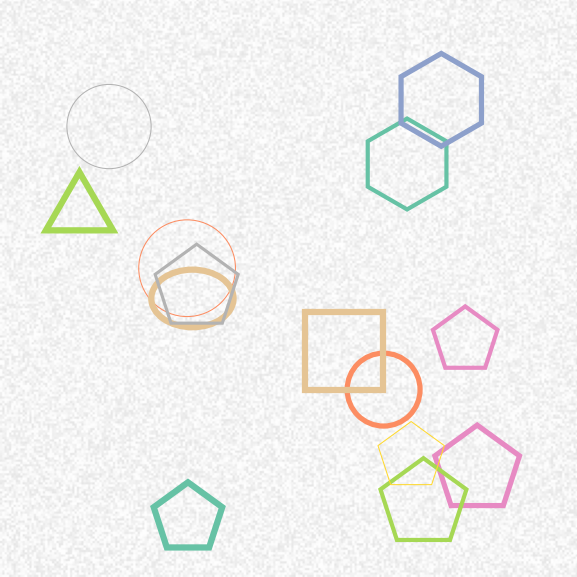[{"shape": "hexagon", "thickness": 2, "radius": 0.39, "center": [0.705, 0.715]}, {"shape": "pentagon", "thickness": 3, "radius": 0.31, "center": [0.325, 0.102]}, {"shape": "circle", "thickness": 2.5, "radius": 0.32, "center": [0.664, 0.324]}, {"shape": "circle", "thickness": 0.5, "radius": 0.42, "center": [0.324, 0.535]}, {"shape": "hexagon", "thickness": 2.5, "radius": 0.4, "center": [0.764, 0.826]}, {"shape": "pentagon", "thickness": 2.5, "radius": 0.39, "center": [0.826, 0.186]}, {"shape": "pentagon", "thickness": 2, "radius": 0.29, "center": [0.806, 0.41]}, {"shape": "triangle", "thickness": 3, "radius": 0.34, "center": [0.138, 0.634]}, {"shape": "pentagon", "thickness": 2, "radius": 0.39, "center": [0.733, 0.127]}, {"shape": "pentagon", "thickness": 0.5, "radius": 0.3, "center": [0.712, 0.209]}, {"shape": "oval", "thickness": 3, "radius": 0.36, "center": [0.333, 0.482]}, {"shape": "square", "thickness": 3, "radius": 0.34, "center": [0.596, 0.391]}, {"shape": "pentagon", "thickness": 1.5, "radius": 0.38, "center": [0.341, 0.501]}, {"shape": "circle", "thickness": 0.5, "radius": 0.36, "center": [0.189, 0.78]}]